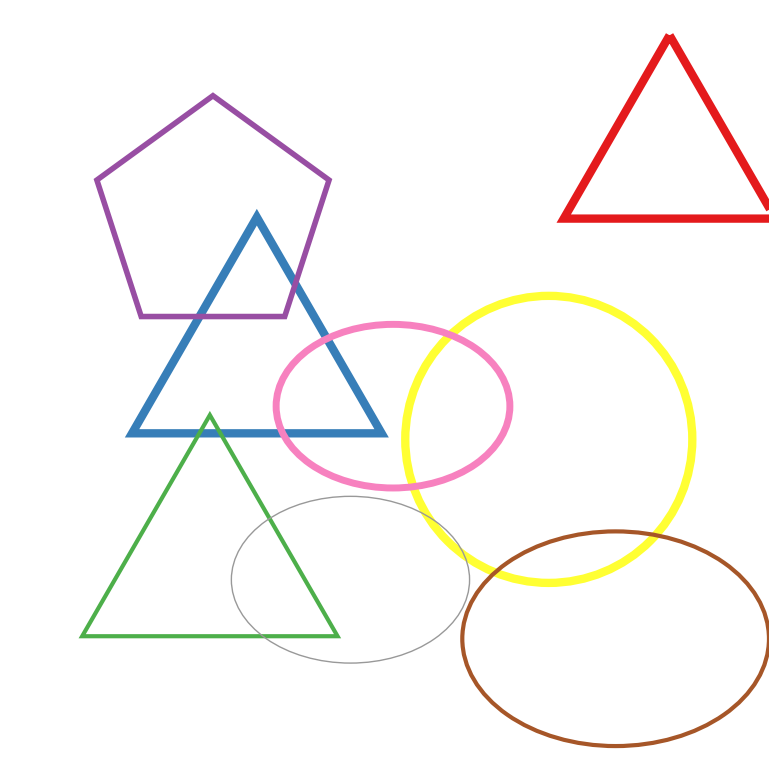[{"shape": "triangle", "thickness": 3, "radius": 0.79, "center": [0.87, 0.795]}, {"shape": "triangle", "thickness": 3, "radius": 0.94, "center": [0.334, 0.531]}, {"shape": "triangle", "thickness": 1.5, "radius": 0.96, "center": [0.273, 0.269]}, {"shape": "pentagon", "thickness": 2, "radius": 0.79, "center": [0.277, 0.717]}, {"shape": "circle", "thickness": 3, "radius": 0.93, "center": [0.713, 0.429]}, {"shape": "oval", "thickness": 1.5, "radius": 1.0, "center": [0.8, 0.17]}, {"shape": "oval", "thickness": 2.5, "radius": 0.76, "center": [0.51, 0.473]}, {"shape": "oval", "thickness": 0.5, "radius": 0.77, "center": [0.455, 0.247]}]